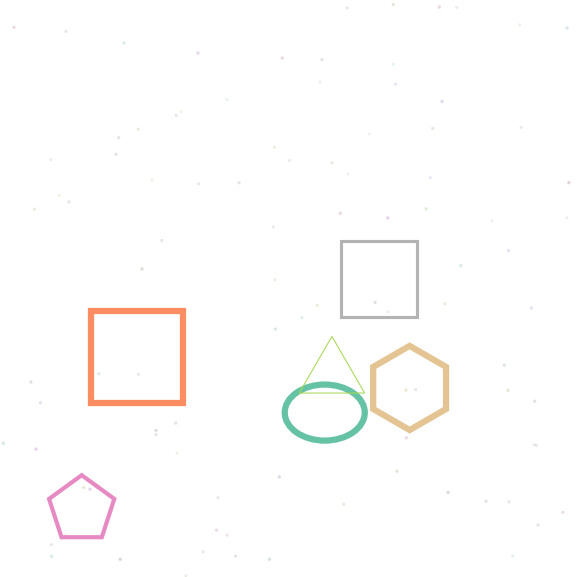[{"shape": "oval", "thickness": 3, "radius": 0.35, "center": [0.562, 0.285]}, {"shape": "square", "thickness": 3, "radius": 0.4, "center": [0.237, 0.381]}, {"shape": "pentagon", "thickness": 2, "radius": 0.3, "center": [0.141, 0.117]}, {"shape": "triangle", "thickness": 0.5, "radius": 0.33, "center": [0.575, 0.351]}, {"shape": "hexagon", "thickness": 3, "radius": 0.36, "center": [0.709, 0.327]}, {"shape": "square", "thickness": 1.5, "radius": 0.33, "center": [0.656, 0.515]}]